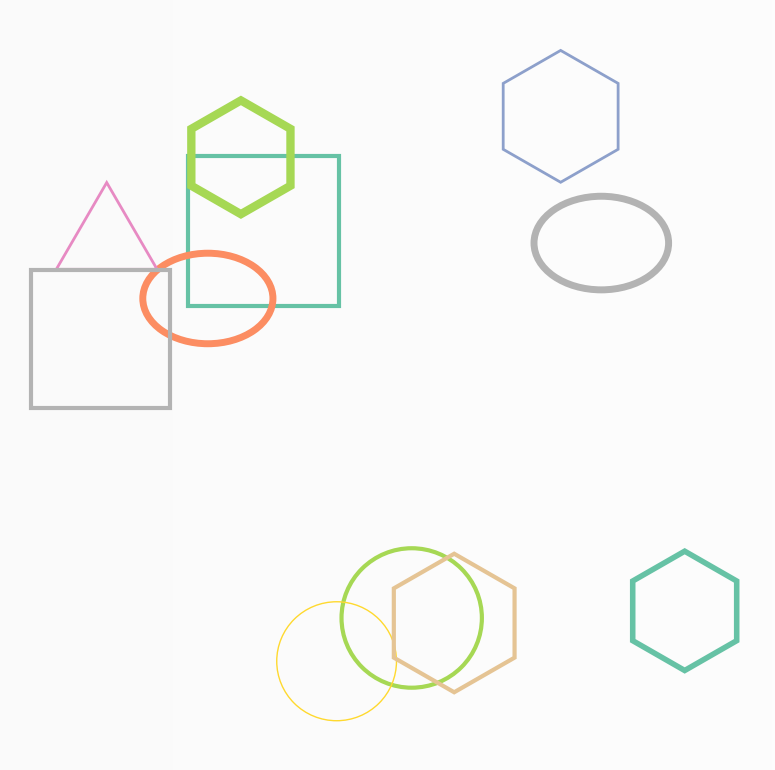[{"shape": "hexagon", "thickness": 2, "radius": 0.39, "center": [0.883, 0.207]}, {"shape": "square", "thickness": 1.5, "radius": 0.49, "center": [0.34, 0.7]}, {"shape": "oval", "thickness": 2.5, "radius": 0.42, "center": [0.268, 0.612]}, {"shape": "hexagon", "thickness": 1, "radius": 0.43, "center": [0.723, 0.849]}, {"shape": "triangle", "thickness": 1, "radius": 0.38, "center": [0.138, 0.688]}, {"shape": "hexagon", "thickness": 3, "radius": 0.37, "center": [0.311, 0.796]}, {"shape": "circle", "thickness": 1.5, "radius": 0.45, "center": [0.531, 0.197]}, {"shape": "circle", "thickness": 0.5, "radius": 0.39, "center": [0.434, 0.141]}, {"shape": "hexagon", "thickness": 1.5, "radius": 0.45, "center": [0.586, 0.191]}, {"shape": "oval", "thickness": 2.5, "radius": 0.43, "center": [0.776, 0.684]}, {"shape": "square", "thickness": 1.5, "radius": 0.45, "center": [0.13, 0.56]}]